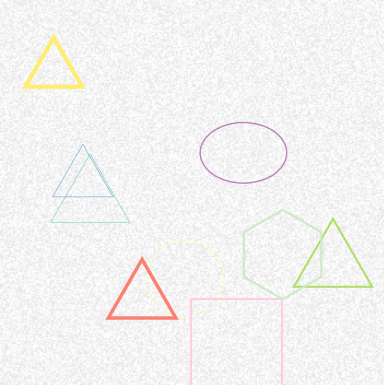[{"shape": "triangle", "thickness": 0.5, "radius": 0.59, "center": [0.234, 0.482]}, {"shape": "circle", "thickness": 0.5, "radius": 0.49, "center": [0.48, 0.276]}, {"shape": "triangle", "thickness": 2.5, "radius": 0.51, "center": [0.369, 0.225]}, {"shape": "triangle", "thickness": 0.5, "radius": 0.45, "center": [0.215, 0.534]}, {"shape": "triangle", "thickness": 1.5, "radius": 0.59, "center": [0.865, 0.314]}, {"shape": "square", "thickness": 1.5, "radius": 0.59, "center": [0.614, 0.105]}, {"shape": "oval", "thickness": 1, "radius": 0.56, "center": [0.632, 0.603]}, {"shape": "hexagon", "thickness": 1.5, "radius": 0.58, "center": [0.734, 0.339]}, {"shape": "triangle", "thickness": 3, "radius": 0.43, "center": [0.14, 0.817]}]